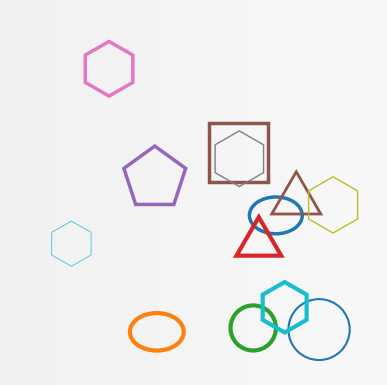[{"shape": "circle", "thickness": 1.5, "radius": 0.4, "center": [0.823, 0.144]}, {"shape": "oval", "thickness": 2.5, "radius": 0.34, "center": [0.712, 0.441]}, {"shape": "oval", "thickness": 3, "radius": 0.35, "center": [0.405, 0.138]}, {"shape": "circle", "thickness": 3, "radius": 0.29, "center": [0.653, 0.148]}, {"shape": "triangle", "thickness": 3, "radius": 0.33, "center": [0.668, 0.369]}, {"shape": "pentagon", "thickness": 2.5, "radius": 0.42, "center": [0.399, 0.537]}, {"shape": "triangle", "thickness": 2, "radius": 0.37, "center": [0.765, 0.481]}, {"shape": "square", "thickness": 2.5, "radius": 0.38, "center": [0.615, 0.604]}, {"shape": "hexagon", "thickness": 2.5, "radius": 0.35, "center": [0.281, 0.821]}, {"shape": "hexagon", "thickness": 1, "radius": 0.36, "center": [0.618, 0.588]}, {"shape": "hexagon", "thickness": 1, "radius": 0.36, "center": [0.86, 0.468]}, {"shape": "hexagon", "thickness": 3, "radius": 0.33, "center": [0.735, 0.202]}, {"shape": "hexagon", "thickness": 0.5, "radius": 0.29, "center": [0.184, 0.367]}]